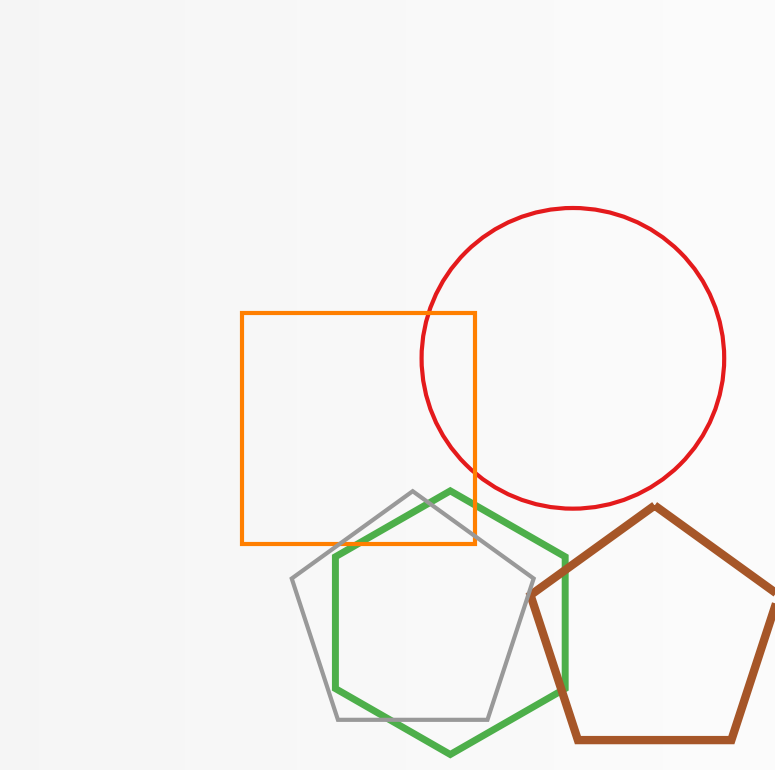[{"shape": "circle", "thickness": 1.5, "radius": 0.98, "center": [0.739, 0.535]}, {"shape": "hexagon", "thickness": 2.5, "radius": 0.86, "center": [0.581, 0.191]}, {"shape": "square", "thickness": 1.5, "radius": 0.75, "center": [0.463, 0.443]}, {"shape": "pentagon", "thickness": 3, "radius": 0.84, "center": [0.845, 0.175]}, {"shape": "pentagon", "thickness": 1.5, "radius": 0.82, "center": [0.533, 0.198]}]